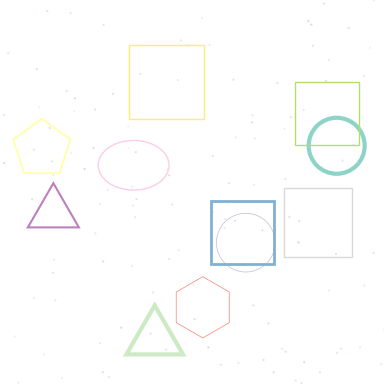[{"shape": "circle", "thickness": 3, "radius": 0.36, "center": [0.874, 0.621]}, {"shape": "pentagon", "thickness": 1.5, "radius": 0.39, "center": [0.109, 0.614]}, {"shape": "circle", "thickness": 0.5, "radius": 0.38, "center": [0.638, 0.37]}, {"shape": "hexagon", "thickness": 0.5, "radius": 0.4, "center": [0.527, 0.202]}, {"shape": "square", "thickness": 2, "radius": 0.41, "center": [0.63, 0.396]}, {"shape": "square", "thickness": 1, "radius": 0.41, "center": [0.85, 0.705]}, {"shape": "oval", "thickness": 1, "radius": 0.46, "center": [0.347, 0.571]}, {"shape": "square", "thickness": 1, "radius": 0.45, "center": [0.826, 0.423]}, {"shape": "triangle", "thickness": 1.5, "radius": 0.38, "center": [0.139, 0.448]}, {"shape": "triangle", "thickness": 3, "radius": 0.42, "center": [0.402, 0.122]}, {"shape": "square", "thickness": 1, "radius": 0.48, "center": [0.433, 0.787]}]